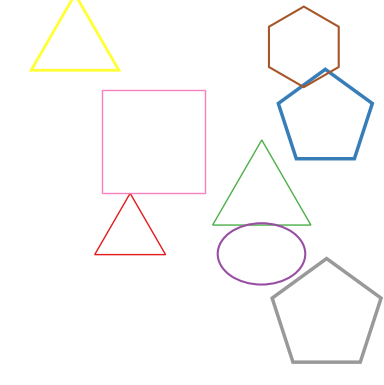[{"shape": "triangle", "thickness": 1, "radius": 0.53, "center": [0.338, 0.392]}, {"shape": "pentagon", "thickness": 2.5, "radius": 0.64, "center": [0.845, 0.692]}, {"shape": "triangle", "thickness": 1, "radius": 0.74, "center": [0.68, 0.489]}, {"shape": "oval", "thickness": 1.5, "radius": 0.57, "center": [0.679, 0.341]}, {"shape": "triangle", "thickness": 2, "radius": 0.66, "center": [0.195, 0.883]}, {"shape": "hexagon", "thickness": 1.5, "radius": 0.52, "center": [0.789, 0.878]}, {"shape": "square", "thickness": 1, "radius": 0.67, "center": [0.399, 0.633]}, {"shape": "pentagon", "thickness": 2.5, "radius": 0.74, "center": [0.848, 0.18]}]